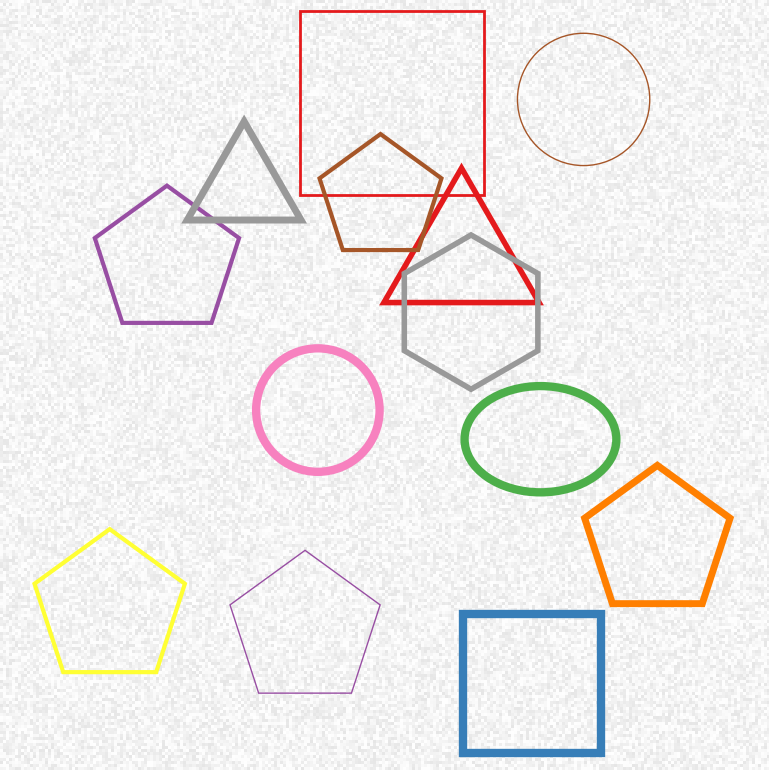[{"shape": "triangle", "thickness": 2, "radius": 0.58, "center": [0.599, 0.665]}, {"shape": "square", "thickness": 1, "radius": 0.6, "center": [0.509, 0.867]}, {"shape": "square", "thickness": 3, "radius": 0.45, "center": [0.691, 0.112]}, {"shape": "oval", "thickness": 3, "radius": 0.49, "center": [0.702, 0.43]}, {"shape": "pentagon", "thickness": 0.5, "radius": 0.51, "center": [0.396, 0.183]}, {"shape": "pentagon", "thickness": 1.5, "radius": 0.49, "center": [0.217, 0.66]}, {"shape": "pentagon", "thickness": 2.5, "radius": 0.5, "center": [0.854, 0.296]}, {"shape": "pentagon", "thickness": 1.5, "radius": 0.51, "center": [0.142, 0.21]}, {"shape": "pentagon", "thickness": 1.5, "radius": 0.42, "center": [0.494, 0.743]}, {"shape": "circle", "thickness": 0.5, "radius": 0.43, "center": [0.758, 0.871]}, {"shape": "circle", "thickness": 3, "radius": 0.4, "center": [0.413, 0.467]}, {"shape": "hexagon", "thickness": 2, "radius": 0.5, "center": [0.612, 0.595]}, {"shape": "triangle", "thickness": 2.5, "radius": 0.43, "center": [0.317, 0.757]}]